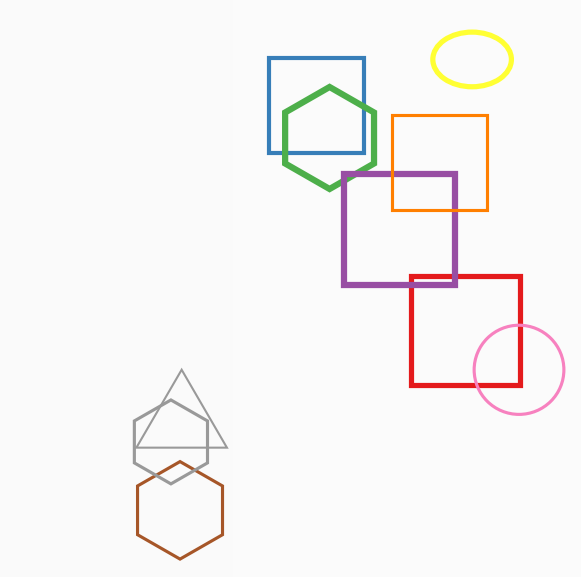[{"shape": "square", "thickness": 2.5, "radius": 0.47, "center": [0.801, 0.427]}, {"shape": "square", "thickness": 2, "radius": 0.41, "center": [0.545, 0.816]}, {"shape": "hexagon", "thickness": 3, "radius": 0.44, "center": [0.567, 0.76]}, {"shape": "square", "thickness": 3, "radius": 0.48, "center": [0.687, 0.602]}, {"shape": "square", "thickness": 1.5, "radius": 0.41, "center": [0.756, 0.717]}, {"shape": "oval", "thickness": 2.5, "radius": 0.34, "center": [0.812, 0.896]}, {"shape": "hexagon", "thickness": 1.5, "radius": 0.42, "center": [0.31, 0.115]}, {"shape": "circle", "thickness": 1.5, "radius": 0.39, "center": [0.893, 0.359]}, {"shape": "hexagon", "thickness": 1.5, "radius": 0.36, "center": [0.294, 0.234]}, {"shape": "triangle", "thickness": 1, "radius": 0.45, "center": [0.313, 0.269]}]